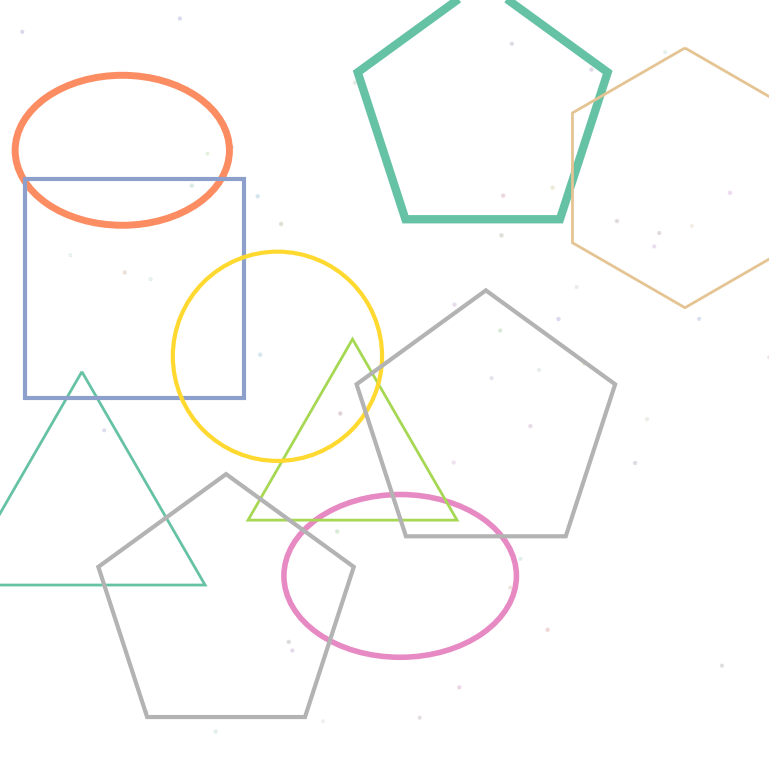[{"shape": "pentagon", "thickness": 3, "radius": 0.85, "center": [0.627, 0.853]}, {"shape": "triangle", "thickness": 1, "radius": 0.92, "center": [0.106, 0.333]}, {"shape": "oval", "thickness": 2.5, "radius": 0.7, "center": [0.159, 0.805]}, {"shape": "square", "thickness": 1.5, "radius": 0.71, "center": [0.175, 0.625]}, {"shape": "oval", "thickness": 2, "radius": 0.75, "center": [0.52, 0.252]}, {"shape": "triangle", "thickness": 1, "radius": 0.78, "center": [0.458, 0.403]}, {"shape": "circle", "thickness": 1.5, "radius": 0.68, "center": [0.36, 0.537]}, {"shape": "hexagon", "thickness": 1, "radius": 0.84, "center": [0.89, 0.769]}, {"shape": "pentagon", "thickness": 1.5, "radius": 0.88, "center": [0.631, 0.446]}, {"shape": "pentagon", "thickness": 1.5, "radius": 0.87, "center": [0.294, 0.21]}]